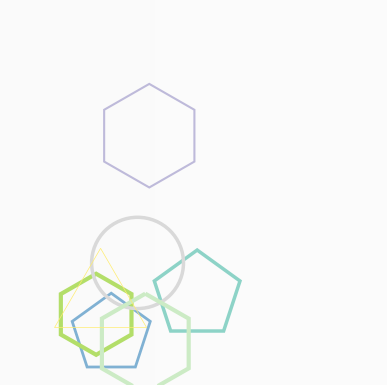[{"shape": "pentagon", "thickness": 2.5, "radius": 0.58, "center": [0.509, 0.234]}, {"shape": "hexagon", "thickness": 1.5, "radius": 0.67, "center": [0.385, 0.648]}, {"shape": "pentagon", "thickness": 2, "radius": 0.53, "center": [0.287, 0.132]}, {"shape": "hexagon", "thickness": 3, "radius": 0.53, "center": [0.248, 0.184]}, {"shape": "circle", "thickness": 2.5, "radius": 0.59, "center": [0.355, 0.317]}, {"shape": "hexagon", "thickness": 3, "radius": 0.65, "center": [0.375, 0.108]}, {"shape": "triangle", "thickness": 0.5, "radius": 0.69, "center": [0.26, 0.218]}]